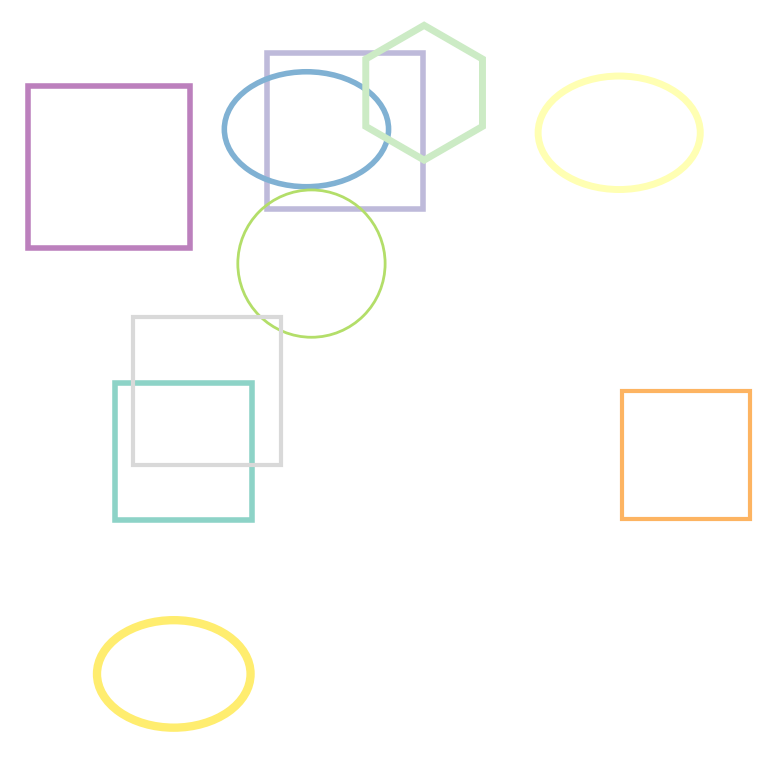[{"shape": "square", "thickness": 2, "radius": 0.44, "center": [0.238, 0.414]}, {"shape": "oval", "thickness": 2.5, "radius": 0.53, "center": [0.804, 0.828]}, {"shape": "square", "thickness": 2, "radius": 0.51, "center": [0.448, 0.83]}, {"shape": "oval", "thickness": 2, "radius": 0.53, "center": [0.398, 0.832]}, {"shape": "square", "thickness": 1.5, "radius": 0.42, "center": [0.891, 0.409]}, {"shape": "circle", "thickness": 1, "radius": 0.48, "center": [0.405, 0.658]}, {"shape": "square", "thickness": 1.5, "radius": 0.48, "center": [0.269, 0.492]}, {"shape": "square", "thickness": 2, "radius": 0.52, "center": [0.141, 0.783]}, {"shape": "hexagon", "thickness": 2.5, "radius": 0.44, "center": [0.551, 0.88]}, {"shape": "oval", "thickness": 3, "radius": 0.5, "center": [0.226, 0.125]}]